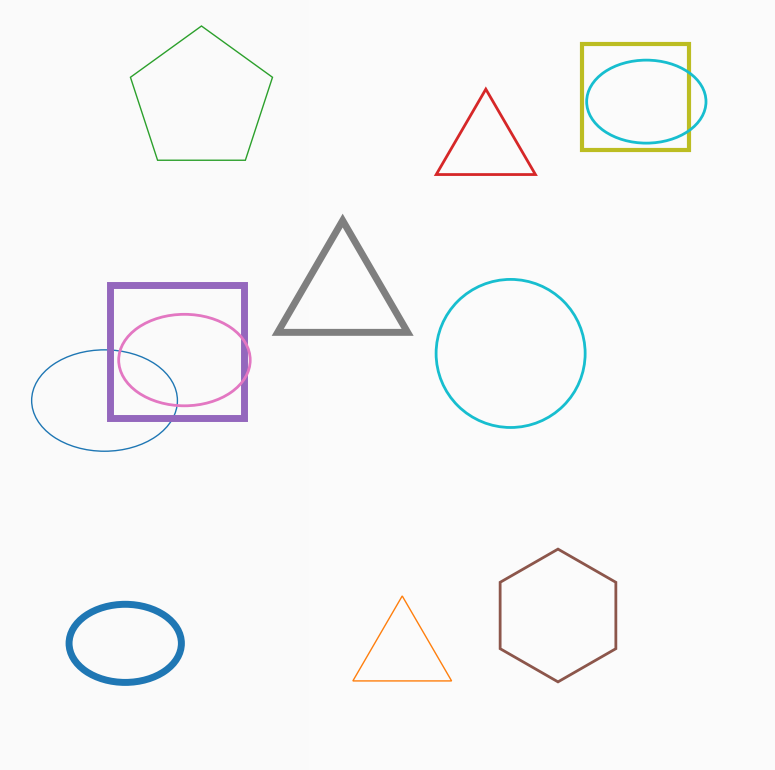[{"shape": "oval", "thickness": 2.5, "radius": 0.36, "center": [0.162, 0.164]}, {"shape": "oval", "thickness": 0.5, "radius": 0.47, "center": [0.135, 0.48]}, {"shape": "triangle", "thickness": 0.5, "radius": 0.37, "center": [0.519, 0.152]}, {"shape": "pentagon", "thickness": 0.5, "radius": 0.48, "center": [0.26, 0.87]}, {"shape": "triangle", "thickness": 1, "radius": 0.37, "center": [0.627, 0.81]}, {"shape": "square", "thickness": 2.5, "radius": 0.43, "center": [0.228, 0.543]}, {"shape": "hexagon", "thickness": 1, "radius": 0.43, "center": [0.72, 0.201]}, {"shape": "oval", "thickness": 1, "radius": 0.42, "center": [0.238, 0.532]}, {"shape": "triangle", "thickness": 2.5, "radius": 0.48, "center": [0.442, 0.617]}, {"shape": "square", "thickness": 1.5, "radius": 0.34, "center": [0.82, 0.875]}, {"shape": "oval", "thickness": 1, "radius": 0.38, "center": [0.834, 0.868]}, {"shape": "circle", "thickness": 1, "radius": 0.48, "center": [0.659, 0.541]}]